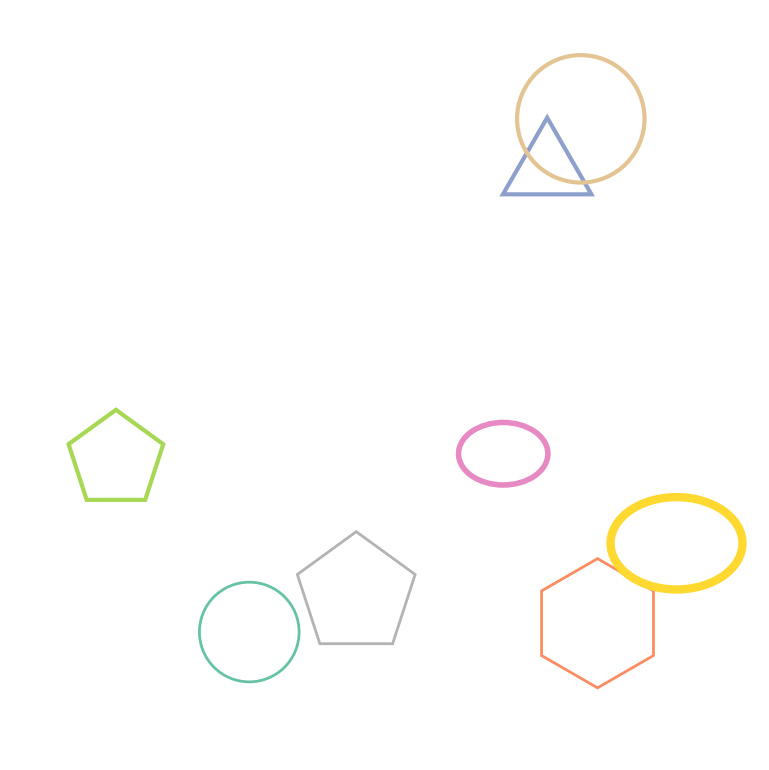[{"shape": "circle", "thickness": 1, "radius": 0.32, "center": [0.324, 0.179]}, {"shape": "hexagon", "thickness": 1, "radius": 0.42, "center": [0.776, 0.191]}, {"shape": "triangle", "thickness": 1.5, "radius": 0.33, "center": [0.711, 0.781]}, {"shape": "oval", "thickness": 2, "radius": 0.29, "center": [0.654, 0.411]}, {"shape": "pentagon", "thickness": 1.5, "radius": 0.32, "center": [0.151, 0.403]}, {"shape": "oval", "thickness": 3, "radius": 0.43, "center": [0.879, 0.294]}, {"shape": "circle", "thickness": 1.5, "radius": 0.41, "center": [0.754, 0.846]}, {"shape": "pentagon", "thickness": 1, "radius": 0.4, "center": [0.463, 0.229]}]